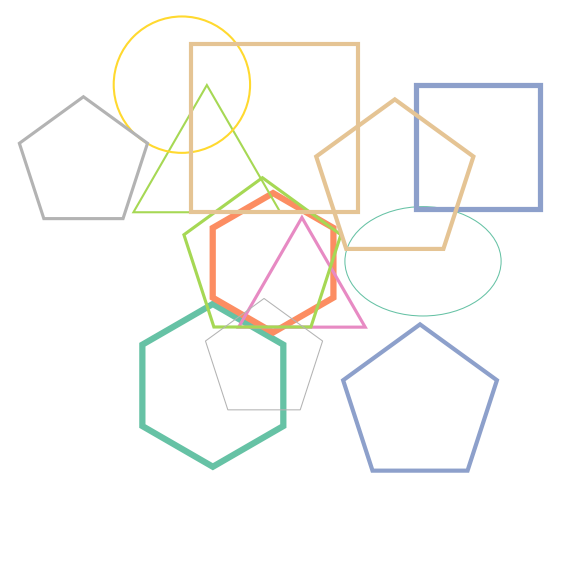[{"shape": "hexagon", "thickness": 3, "radius": 0.7, "center": [0.369, 0.332]}, {"shape": "oval", "thickness": 0.5, "radius": 0.68, "center": [0.732, 0.547]}, {"shape": "hexagon", "thickness": 3, "radius": 0.6, "center": [0.473, 0.544]}, {"shape": "pentagon", "thickness": 2, "radius": 0.7, "center": [0.727, 0.297]}, {"shape": "square", "thickness": 2.5, "radius": 0.54, "center": [0.828, 0.745]}, {"shape": "triangle", "thickness": 1.5, "radius": 0.63, "center": [0.523, 0.496]}, {"shape": "pentagon", "thickness": 1.5, "radius": 0.71, "center": [0.454, 0.548]}, {"shape": "triangle", "thickness": 1, "radius": 0.73, "center": [0.358, 0.705]}, {"shape": "circle", "thickness": 1, "radius": 0.59, "center": [0.315, 0.853]}, {"shape": "square", "thickness": 2, "radius": 0.72, "center": [0.476, 0.777]}, {"shape": "pentagon", "thickness": 2, "radius": 0.72, "center": [0.684, 0.684]}, {"shape": "pentagon", "thickness": 0.5, "radius": 0.53, "center": [0.457, 0.376]}, {"shape": "pentagon", "thickness": 1.5, "radius": 0.58, "center": [0.144, 0.715]}]